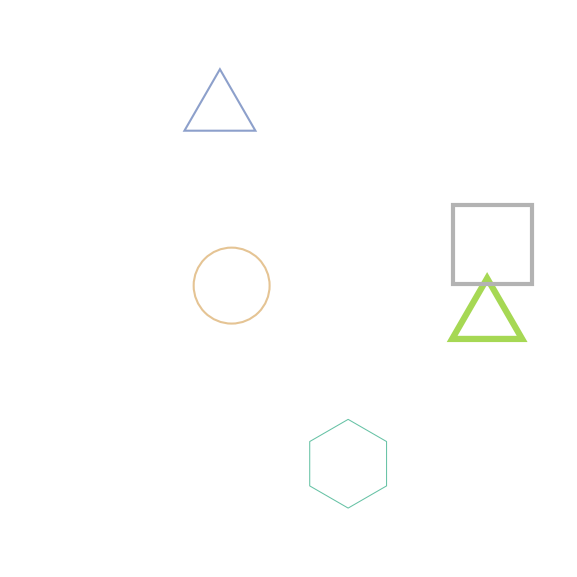[{"shape": "hexagon", "thickness": 0.5, "radius": 0.38, "center": [0.603, 0.196]}, {"shape": "triangle", "thickness": 1, "radius": 0.35, "center": [0.381, 0.808]}, {"shape": "triangle", "thickness": 3, "radius": 0.35, "center": [0.844, 0.447]}, {"shape": "circle", "thickness": 1, "radius": 0.33, "center": [0.401, 0.505]}, {"shape": "square", "thickness": 2, "radius": 0.34, "center": [0.853, 0.575]}]